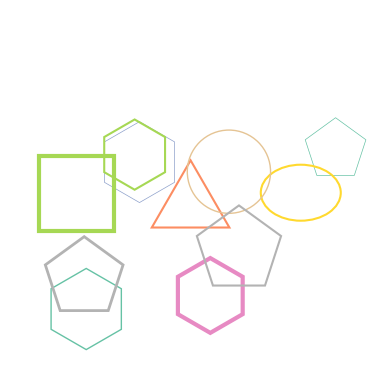[{"shape": "pentagon", "thickness": 0.5, "radius": 0.41, "center": [0.872, 0.611]}, {"shape": "hexagon", "thickness": 1, "radius": 0.53, "center": [0.224, 0.197]}, {"shape": "triangle", "thickness": 1.5, "radius": 0.58, "center": [0.495, 0.467]}, {"shape": "hexagon", "thickness": 0.5, "radius": 0.53, "center": [0.362, 0.579]}, {"shape": "hexagon", "thickness": 3, "radius": 0.49, "center": [0.546, 0.233]}, {"shape": "hexagon", "thickness": 1.5, "radius": 0.46, "center": [0.35, 0.598]}, {"shape": "square", "thickness": 3, "radius": 0.49, "center": [0.199, 0.496]}, {"shape": "oval", "thickness": 1.5, "radius": 0.52, "center": [0.781, 0.499]}, {"shape": "circle", "thickness": 1, "radius": 0.54, "center": [0.595, 0.554]}, {"shape": "pentagon", "thickness": 1.5, "radius": 0.58, "center": [0.621, 0.351]}, {"shape": "pentagon", "thickness": 2, "radius": 0.53, "center": [0.219, 0.279]}]